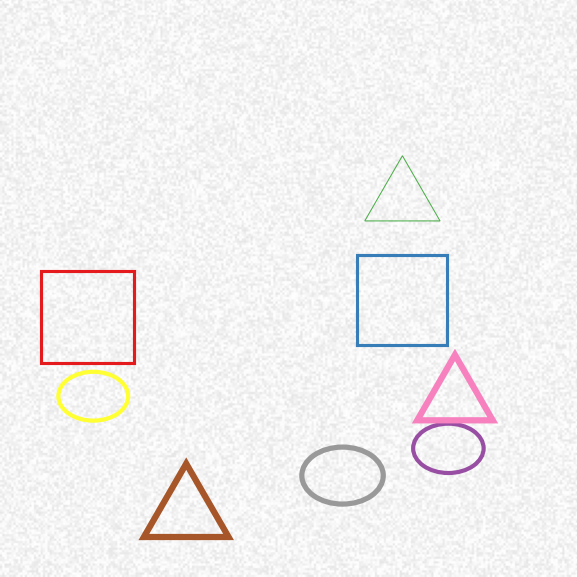[{"shape": "square", "thickness": 1.5, "radius": 0.4, "center": [0.151, 0.451]}, {"shape": "square", "thickness": 1.5, "radius": 0.39, "center": [0.696, 0.479]}, {"shape": "triangle", "thickness": 0.5, "radius": 0.38, "center": [0.697, 0.654]}, {"shape": "oval", "thickness": 2, "radius": 0.31, "center": [0.776, 0.223]}, {"shape": "oval", "thickness": 2, "radius": 0.3, "center": [0.162, 0.313]}, {"shape": "triangle", "thickness": 3, "radius": 0.42, "center": [0.322, 0.112]}, {"shape": "triangle", "thickness": 3, "radius": 0.38, "center": [0.788, 0.309]}, {"shape": "oval", "thickness": 2.5, "radius": 0.35, "center": [0.593, 0.176]}]